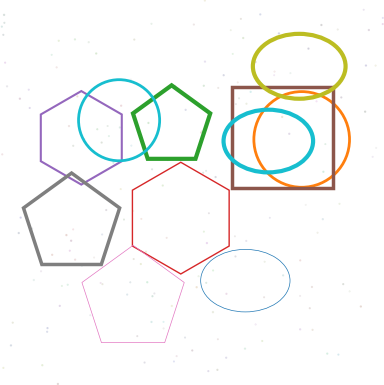[{"shape": "oval", "thickness": 0.5, "radius": 0.58, "center": [0.637, 0.271]}, {"shape": "circle", "thickness": 2, "radius": 0.62, "center": [0.784, 0.638]}, {"shape": "pentagon", "thickness": 3, "radius": 0.53, "center": [0.446, 0.673]}, {"shape": "hexagon", "thickness": 1, "radius": 0.73, "center": [0.47, 0.433]}, {"shape": "hexagon", "thickness": 1.5, "radius": 0.61, "center": [0.211, 0.642]}, {"shape": "square", "thickness": 2.5, "radius": 0.66, "center": [0.733, 0.643]}, {"shape": "pentagon", "thickness": 0.5, "radius": 0.7, "center": [0.346, 0.223]}, {"shape": "pentagon", "thickness": 2.5, "radius": 0.66, "center": [0.186, 0.419]}, {"shape": "oval", "thickness": 3, "radius": 0.6, "center": [0.777, 0.828]}, {"shape": "oval", "thickness": 3, "radius": 0.58, "center": [0.697, 0.634]}, {"shape": "circle", "thickness": 2, "radius": 0.53, "center": [0.309, 0.688]}]